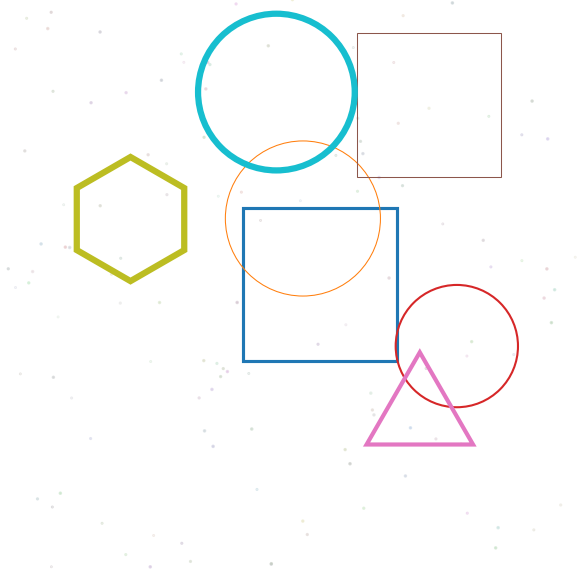[{"shape": "square", "thickness": 1.5, "radius": 0.66, "center": [0.554, 0.506]}, {"shape": "circle", "thickness": 0.5, "radius": 0.67, "center": [0.525, 0.621]}, {"shape": "circle", "thickness": 1, "radius": 0.53, "center": [0.791, 0.4]}, {"shape": "square", "thickness": 0.5, "radius": 0.62, "center": [0.744, 0.817]}, {"shape": "triangle", "thickness": 2, "radius": 0.53, "center": [0.727, 0.283]}, {"shape": "hexagon", "thickness": 3, "radius": 0.54, "center": [0.226, 0.62]}, {"shape": "circle", "thickness": 3, "radius": 0.68, "center": [0.479, 0.84]}]